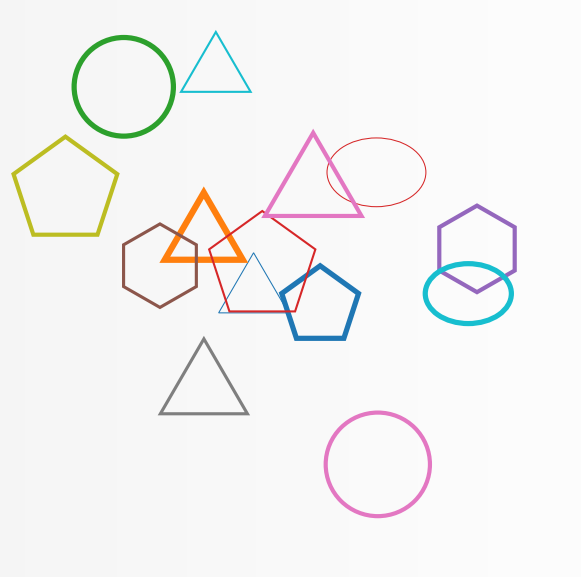[{"shape": "triangle", "thickness": 0.5, "radius": 0.35, "center": [0.436, 0.492]}, {"shape": "pentagon", "thickness": 2.5, "radius": 0.35, "center": [0.551, 0.469]}, {"shape": "triangle", "thickness": 3, "radius": 0.39, "center": [0.351, 0.588]}, {"shape": "circle", "thickness": 2.5, "radius": 0.43, "center": [0.213, 0.849]}, {"shape": "pentagon", "thickness": 1, "radius": 0.48, "center": [0.451, 0.538]}, {"shape": "oval", "thickness": 0.5, "radius": 0.43, "center": [0.648, 0.701]}, {"shape": "hexagon", "thickness": 2, "radius": 0.37, "center": [0.821, 0.568]}, {"shape": "hexagon", "thickness": 1.5, "radius": 0.36, "center": [0.275, 0.539]}, {"shape": "triangle", "thickness": 2, "radius": 0.48, "center": [0.539, 0.673]}, {"shape": "circle", "thickness": 2, "radius": 0.45, "center": [0.65, 0.195]}, {"shape": "triangle", "thickness": 1.5, "radius": 0.43, "center": [0.351, 0.326]}, {"shape": "pentagon", "thickness": 2, "radius": 0.47, "center": [0.113, 0.669]}, {"shape": "triangle", "thickness": 1, "radius": 0.35, "center": [0.371, 0.875]}, {"shape": "oval", "thickness": 2.5, "radius": 0.37, "center": [0.806, 0.491]}]